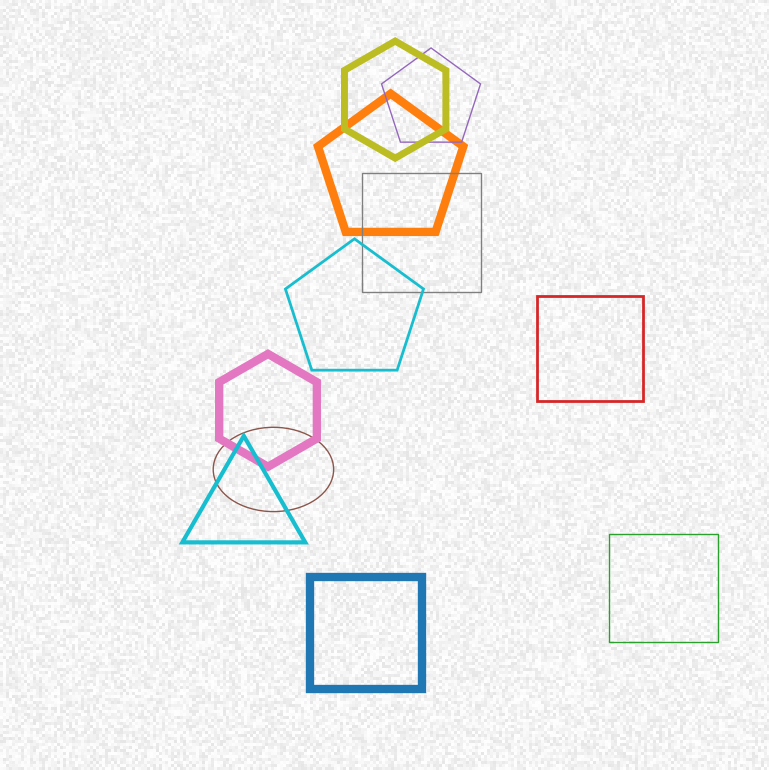[{"shape": "square", "thickness": 3, "radius": 0.36, "center": [0.475, 0.178]}, {"shape": "pentagon", "thickness": 3, "radius": 0.5, "center": [0.507, 0.779]}, {"shape": "square", "thickness": 0.5, "radius": 0.35, "center": [0.862, 0.236]}, {"shape": "square", "thickness": 1, "radius": 0.34, "center": [0.766, 0.547]}, {"shape": "pentagon", "thickness": 0.5, "radius": 0.34, "center": [0.56, 0.87]}, {"shape": "oval", "thickness": 0.5, "radius": 0.39, "center": [0.355, 0.39]}, {"shape": "hexagon", "thickness": 3, "radius": 0.37, "center": [0.348, 0.467]}, {"shape": "square", "thickness": 0.5, "radius": 0.39, "center": [0.548, 0.698]}, {"shape": "hexagon", "thickness": 2.5, "radius": 0.38, "center": [0.513, 0.871]}, {"shape": "pentagon", "thickness": 1, "radius": 0.47, "center": [0.46, 0.596]}, {"shape": "triangle", "thickness": 1.5, "radius": 0.46, "center": [0.317, 0.342]}]